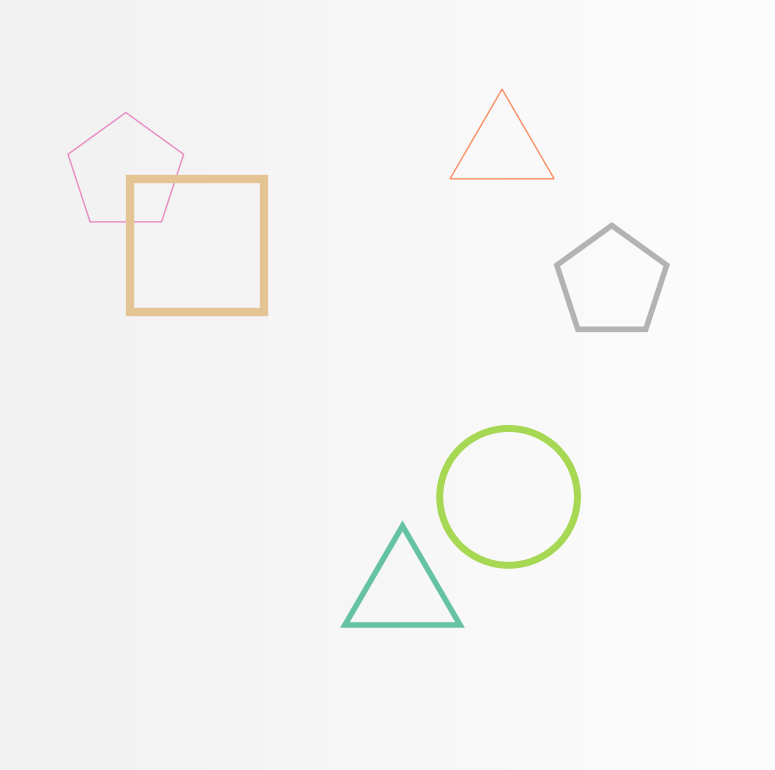[{"shape": "triangle", "thickness": 2, "radius": 0.43, "center": [0.519, 0.231]}, {"shape": "triangle", "thickness": 0.5, "radius": 0.39, "center": [0.648, 0.807]}, {"shape": "pentagon", "thickness": 0.5, "radius": 0.39, "center": [0.162, 0.775]}, {"shape": "circle", "thickness": 2.5, "radius": 0.44, "center": [0.656, 0.355]}, {"shape": "square", "thickness": 3, "radius": 0.43, "center": [0.254, 0.681]}, {"shape": "pentagon", "thickness": 2, "radius": 0.37, "center": [0.789, 0.633]}]